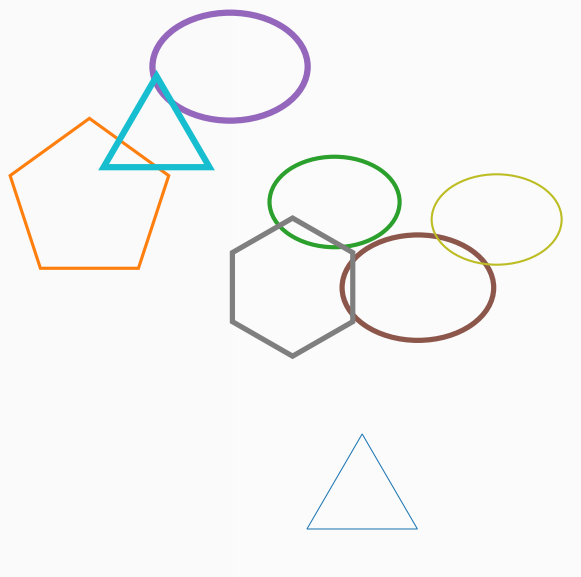[{"shape": "triangle", "thickness": 0.5, "radius": 0.55, "center": [0.623, 0.138]}, {"shape": "pentagon", "thickness": 1.5, "radius": 0.72, "center": [0.154, 0.651]}, {"shape": "oval", "thickness": 2, "radius": 0.56, "center": [0.576, 0.649]}, {"shape": "oval", "thickness": 3, "radius": 0.67, "center": [0.396, 0.884]}, {"shape": "oval", "thickness": 2.5, "radius": 0.65, "center": [0.719, 0.501]}, {"shape": "hexagon", "thickness": 2.5, "radius": 0.6, "center": [0.503, 0.502]}, {"shape": "oval", "thickness": 1, "radius": 0.56, "center": [0.854, 0.619]}, {"shape": "triangle", "thickness": 3, "radius": 0.53, "center": [0.269, 0.762]}]